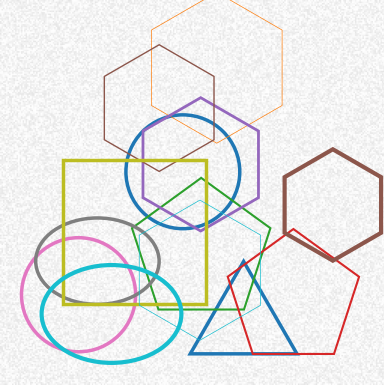[{"shape": "circle", "thickness": 2.5, "radius": 0.74, "center": [0.475, 0.554]}, {"shape": "triangle", "thickness": 2.5, "radius": 0.8, "center": [0.633, 0.161]}, {"shape": "hexagon", "thickness": 0.5, "radius": 0.98, "center": [0.563, 0.824]}, {"shape": "pentagon", "thickness": 1.5, "radius": 0.94, "center": [0.523, 0.349]}, {"shape": "pentagon", "thickness": 1.5, "radius": 0.9, "center": [0.762, 0.226]}, {"shape": "hexagon", "thickness": 2, "radius": 0.87, "center": [0.521, 0.573]}, {"shape": "hexagon", "thickness": 3, "radius": 0.72, "center": [0.865, 0.468]}, {"shape": "hexagon", "thickness": 1, "radius": 0.82, "center": [0.413, 0.719]}, {"shape": "circle", "thickness": 2.5, "radius": 0.74, "center": [0.204, 0.234]}, {"shape": "oval", "thickness": 2.5, "radius": 0.8, "center": [0.253, 0.322]}, {"shape": "square", "thickness": 2.5, "radius": 0.93, "center": [0.349, 0.397]}, {"shape": "hexagon", "thickness": 0.5, "radius": 0.91, "center": [0.519, 0.298]}, {"shape": "oval", "thickness": 3, "radius": 0.91, "center": [0.29, 0.185]}]